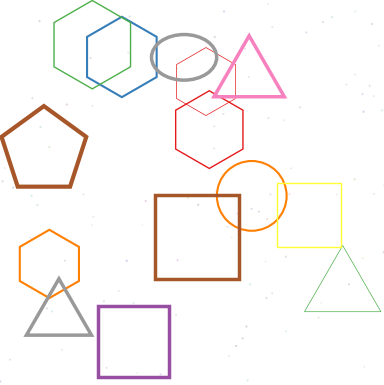[{"shape": "hexagon", "thickness": 1, "radius": 0.5, "center": [0.544, 0.663]}, {"shape": "hexagon", "thickness": 0.5, "radius": 0.44, "center": [0.535, 0.788]}, {"shape": "hexagon", "thickness": 1.5, "radius": 0.52, "center": [0.317, 0.852]}, {"shape": "hexagon", "thickness": 1, "radius": 0.57, "center": [0.24, 0.884]}, {"shape": "triangle", "thickness": 0.5, "radius": 0.57, "center": [0.89, 0.248]}, {"shape": "square", "thickness": 2.5, "radius": 0.46, "center": [0.346, 0.113]}, {"shape": "circle", "thickness": 1.5, "radius": 0.45, "center": [0.654, 0.491]}, {"shape": "hexagon", "thickness": 1.5, "radius": 0.44, "center": [0.128, 0.314]}, {"shape": "square", "thickness": 1, "radius": 0.42, "center": [0.803, 0.441]}, {"shape": "square", "thickness": 2.5, "radius": 0.54, "center": [0.511, 0.384]}, {"shape": "pentagon", "thickness": 3, "radius": 0.58, "center": [0.114, 0.609]}, {"shape": "triangle", "thickness": 2.5, "radius": 0.53, "center": [0.647, 0.801]}, {"shape": "oval", "thickness": 2.5, "radius": 0.42, "center": [0.478, 0.851]}, {"shape": "triangle", "thickness": 2.5, "radius": 0.49, "center": [0.153, 0.178]}]